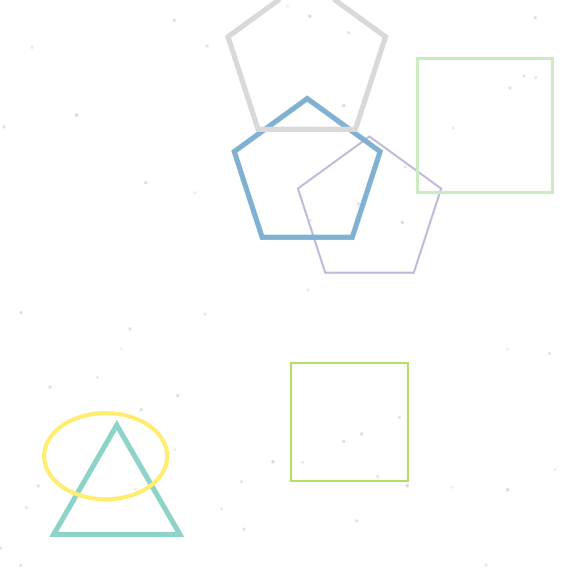[{"shape": "triangle", "thickness": 2.5, "radius": 0.63, "center": [0.202, 0.137]}, {"shape": "pentagon", "thickness": 1, "radius": 0.65, "center": [0.64, 0.632]}, {"shape": "pentagon", "thickness": 2.5, "radius": 0.66, "center": [0.532, 0.696]}, {"shape": "square", "thickness": 1, "radius": 0.51, "center": [0.606, 0.269]}, {"shape": "pentagon", "thickness": 2.5, "radius": 0.72, "center": [0.531, 0.891]}, {"shape": "square", "thickness": 1.5, "radius": 0.58, "center": [0.839, 0.783]}, {"shape": "oval", "thickness": 2, "radius": 0.53, "center": [0.183, 0.209]}]